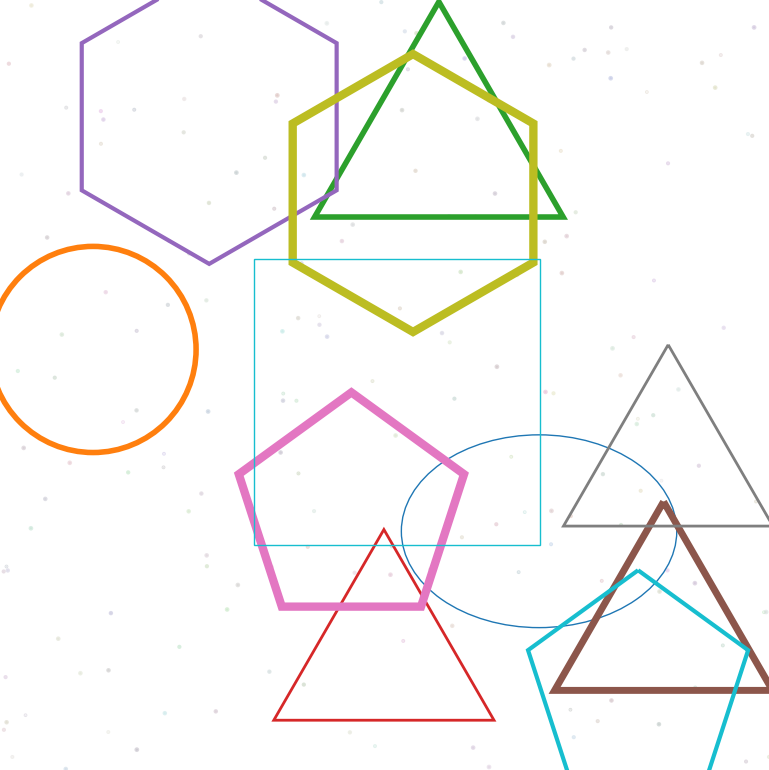[{"shape": "oval", "thickness": 0.5, "radius": 0.89, "center": [0.7, 0.31]}, {"shape": "circle", "thickness": 2, "radius": 0.67, "center": [0.121, 0.546]}, {"shape": "triangle", "thickness": 2, "radius": 0.93, "center": [0.57, 0.811]}, {"shape": "triangle", "thickness": 1, "radius": 0.83, "center": [0.499, 0.147]}, {"shape": "hexagon", "thickness": 1.5, "radius": 0.96, "center": [0.272, 0.848]}, {"shape": "triangle", "thickness": 2.5, "radius": 0.82, "center": [0.862, 0.185]}, {"shape": "pentagon", "thickness": 3, "radius": 0.77, "center": [0.456, 0.337]}, {"shape": "triangle", "thickness": 1, "radius": 0.79, "center": [0.868, 0.395]}, {"shape": "hexagon", "thickness": 3, "radius": 0.9, "center": [0.536, 0.749]}, {"shape": "pentagon", "thickness": 1.5, "radius": 0.75, "center": [0.829, 0.109]}, {"shape": "square", "thickness": 0.5, "radius": 0.93, "center": [0.516, 0.478]}]